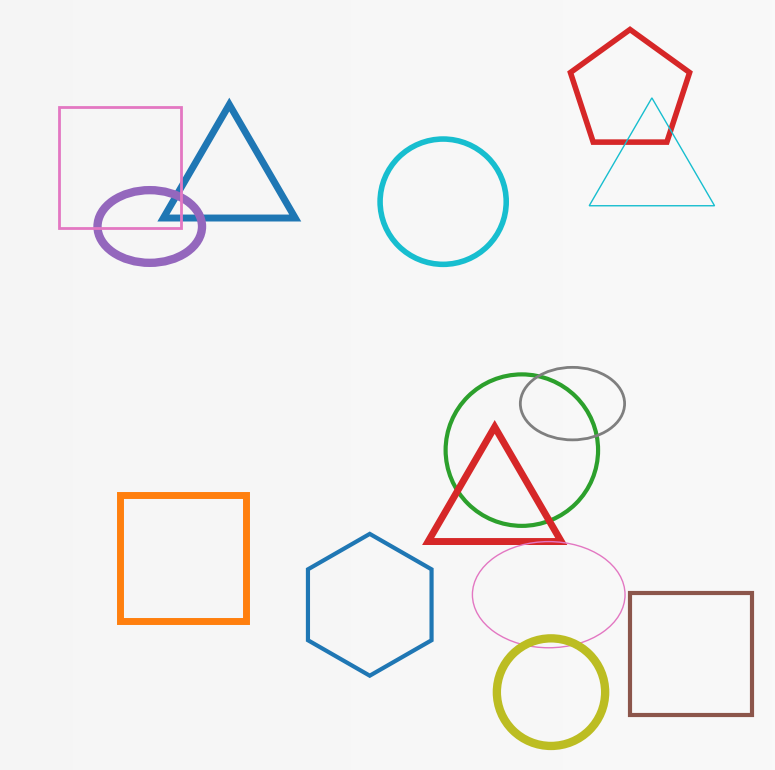[{"shape": "hexagon", "thickness": 1.5, "radius": 0.46, "center": [0.477, 0.215]}, {"shape": "triangle", "thickness": 2.5, "radius": 0.49, "center": [0.296, 0.766]}, {"shape": "square", "thickness": 2.5, "radius": 0.41, "center": [0.236, 0.276]}, {"shape": "circle", "thickness": 1.5, "radius": 0.49, "center": [0.673, 0.415]}, {"shape": "pentagon", "thickness": 2, "radius": 0.4, "center": [0.813, 0.881]}, {"shape": "triangle", "thickness": 2.5, "radius": 0.5, "center": [0.638, 0.346]}, {"shape": "oval", "thickness": 3, "radius": 0.34, "center": [0.193, 0.706]}, {"shape": "square", "thickness": 1.5, "radius": 0.39, "center": [0.892, 0.151]}, {"shape": "square", "thickness": 1, "radius": 0.39, "center": [0.155, 0.783]}, {"shape": "oval", "thickness": 0.5, "radius": 0.49, "center": [0.708, 0.228]}, {"shape": "oval", "thickness": 1, "radius": 0.34, "center": [0.739, 0.476]}, {"shape": "circle", "thickness": 3, "radius": 0.35, "center": [0.711, 0.101]}, {"shape": "circle", "thickness": 2, "radius": 0.41, "center": [0.572, 0.738]}, {"shape": "triangle", "thickness": 0.5, "radius": 0.47, "center": [0.841, 0.779]}]